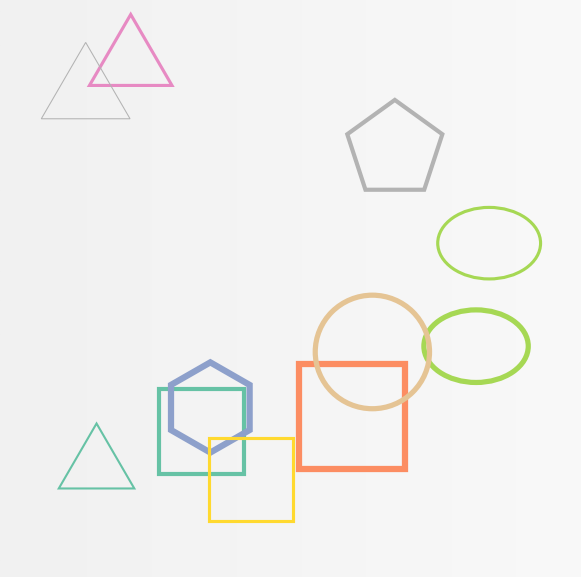[{"shape": "triangle", "thickness": 1, "radius": 0.38, "center": [0.166, 0.191]}, {"shape": "square", "thickness": 2, "radius": 0.37, "center": [0.347, 0.252]}, {"shape": "square", "thickness": 3, "radius": 0.46, "center": [0.606, 0.278]}, {"shape": "hexagon", "thickness": 3, "radius": 0.39, "center": [0.362, 0.294]}, {"shape": "triangle", "thickness": 1.5, "radius": 0.41, "center": [0.225, 0.892]}, {"shape": "oval", "thickness": 1.5, "radius": 0.44, "center": [0.842, 0.578]}, {"shape": "oval", "thickness": 2.5, "radius": 0.45, "center": [0.819, 0.4]}, {"shape": "square", "thickness": 1.5, "radius": 0.36, "center": [0.431, 0.169]}, {"shape": "circle", "thickness": 2.5, "radius": 0.49, "center": [0.641, 0.39]}, {"shape": "triangle", "thickness": 0.5, "radius": 0.44, "center": [0.147, 0.838]}, {"shape": "pentagon", "thickness": 2, "radius": 0.43, "center": [0.679, 0.74]}]